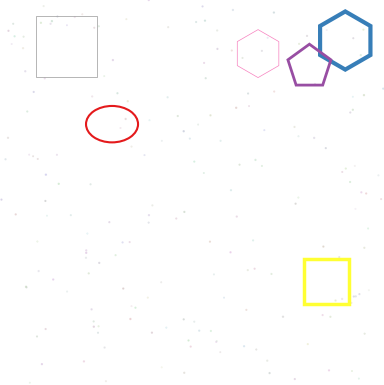[{"shape": "oval", "thickness": 1.5, "radius": 0.34, "center": [0.291, 0.678]}, {"shape": "hexagon", "thickness": 3, "radius": 0.38, "center": [0.897, 0.895]}, {"shape": "pentagon", "thickness": 2, "radius": 0.29, "center": [0.804, 0.826]}, {"shape": "square", "thickness": 2.5, "radius": 0.29, "center": [0.847, 0.269]}, {"shape": "hexagon", "thickness": 0.5, "radius": 0.31, "center": [0.67, 0.861]}, {"shape": "square", "thickness": 0.5, "radius": 0.4, "center": [0.172, 0.879]}]